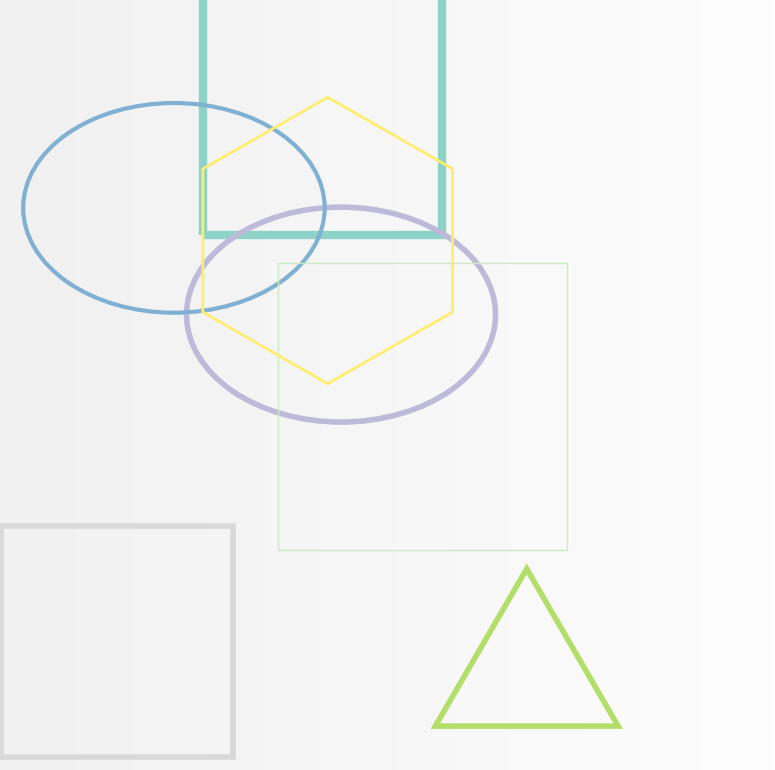[{"shape": "square", "thickness": 3, "radius": 0.77, "center": [0.416, 0.849]}, {"shape": "oval", "thickness": 2, "radius": 1.0, "center": [0.44, 0.591]}, {"shape": "oval", "thickness": 1.5, "radius": 0.97, "center": [0.224, 0.73]}, {"shape": "triangle", "thickness": 2, "radius": 0.68, "center": [0.68, 0.125]}, {"shape": "square", "thickness": 2, "radius": 0.75, "center": [0.151, 0.167]}, {"shape": "square", "thickness": 0.5, "radius": 0.93, "center": [0.545, 0.472]}, {"shape": "hexagon", "thickness": 1, "radius": 0.93, "center": [0.423, 0.688]}]